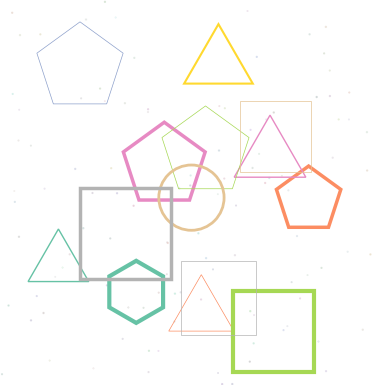[{"shape": "triangle", "thickness": 1, "radius": 0.45, "center": [0.152, 0.314]}, {"shape": "hexagon", "thickness": 3, "radius": 0.4, "center": [0.354, 0.242]}, {"shape": "triangle", "thickness": 0.5, "radius": 0.49, "center": [0.523, 0.189]}, {"shape": "pentagon", "thickness": 2.5, "radius": 0.44, "center": [0.802, 0.481]}, {"shape": "pentagon", "thickness": 0.5, "radius": 0.59, "center": [0.208, 0.825]}, {"shape": "triangle", "thickness": 1, "radius": 0.54, "center": [0.701, 0.593]}, {"shape": "pentagon", "thickness": 2.5, "radius": 0.56, "center": [0.427, 0.571]}, {"shape": "pentagon", "thickness": 0.5, "radius": 0.59, "center": [0.534, 0.606]}, {"shape": "square", "thickness": 3, "radius": 0.52, "center": [0.711, 0.139]}, {"shape": "triangle", "thickness": 1.5, "radius": 0.51, "center": [0.567, 0.834]}, {"shape": "square", "thickness": 0.5, "radius": 0.46, "center": [0.716, 0.646]}, {"shape": "circle", "thickness": 2, "radius": 0.42, "center": [0.497, 0.487]}, {"shape": "square", "thickness": 0.5, "radius": 0.49, "center": [0.567, 0.226]}, {"shape": "square", "thickness": 2.5, "radius": 0.59, "center": [0.326, 0.393]}]